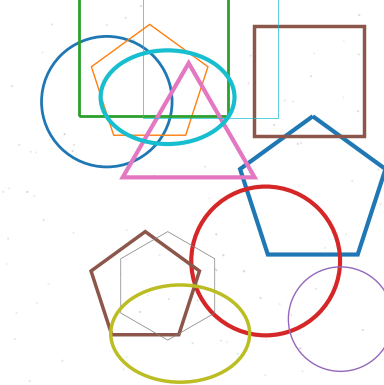[{"shape": "pentagon", "thickness": 3, "radius": 0.99, "center": [0.812, 0.499]}, {"shape": "circle", "thickness": 2, "radius": 0.85, "center": [0.277, 0.736]}, {"shape": "pentagon", "thickness": 1, "radius": 0.8, "center": [0.389, 0.778]}, {"shape": "square", "thickness": 2, "radius": 0.97, "center": [0.399, 0.892]}, {"shape": "circle", "thickness": 3, "radius": 0.97, "center": [0.69, 0.322]}, {"shape": "circle", "thickness": 1, "radius": 0.68, "center": [0.885, 0.171]}, {"shape": "pentagon", "thickness": 2.5, "radius": 0.74, "center": [0.377, 0.25]}, {"shape": "square", "thickness": 2.5, "radius": 0.71, "center": [0.802, 0.79]}, {"shape": "triangle", "thickness": 3, "radius": 0.99, "center": [0.49, 0.638]}, {"shape": "hexagon", "thickness": 0.5, "radius": 0.7, "center": [0.436, 0.257]}, {"shape": "oval", "thickness": 2.5, "radius": 0.9, "center": [0.468, 0.134]}, {"shape": "square", "thickness": 0.5, "radius": 0.88, "center": [0.547, 0.868]}, {"shape": "oval", "thickness": 3, "radius": 0.87, "center": [0.435, 0.748]}]